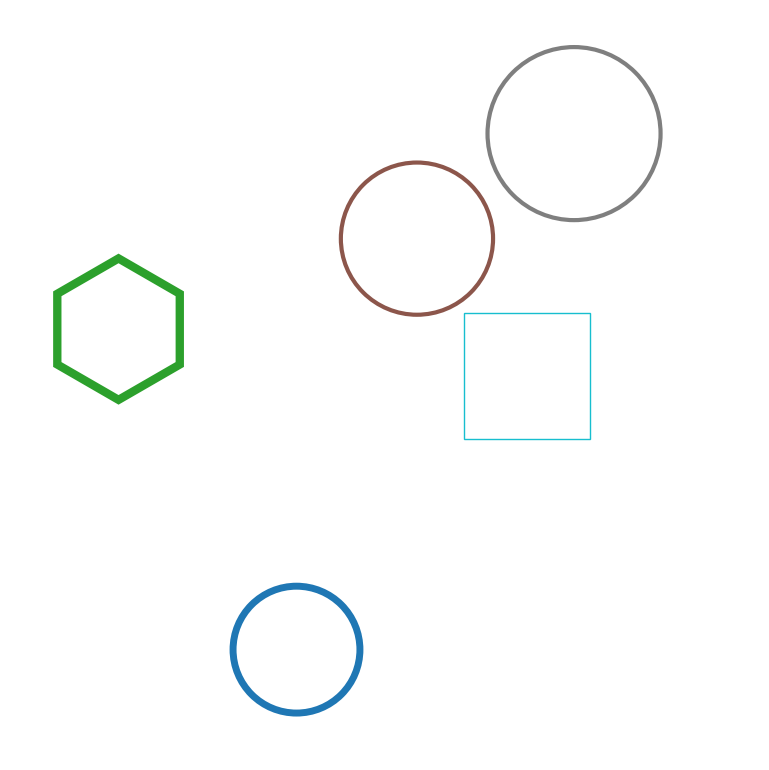[{"shape": "circle", "thickness": 2.5, "radius": 0.41, "center": [0.385, 0.156]}, {"shape": "hexagon", "thickness": 3, "radius": 0.46, "center": [0.154, 0.573]}, {"shape": "circle", "thickness": 1.5, "radius": 0.49, "center": [0.542, 0.69]}, {"shape": "circle", "thickness": 1.5, "radius": 0.56, "center": [0.746, 0.826]}, {"shape": "square", "thickness": 0.5, "radius": 0.41, "center": [0.684, 0.511]}]